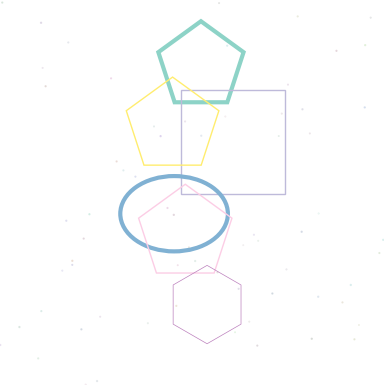[{"shape": "pentagon", "thickness": 3, "radius": 0.58, "center": [0.522, 0.828]}, {"shape": "square", "thickness": 1, "radius": 0.68, "center": [0.606, 0.631]}, {"shape": "oval", "thickness": 3, "radius": 0.7, "center": [0.452, 0.445]}, {"shape": "pentagon", "thickness": 1, "radius": 0.64, "center": [0.481, 0.394]}, {"shape": "hexagon", "thickness": 0.5, "radius": 0.51, "center": [0.538, 0.209]}, {"shape": "pentagon", "thickness": 1, "radius": 0.63, "center": [0.448, 0.673]}]